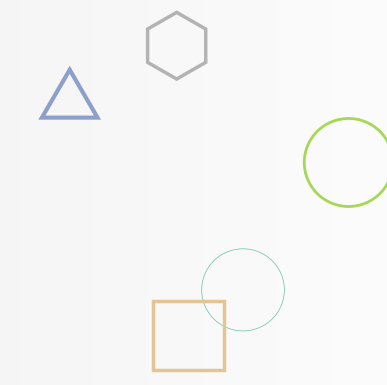[{"shape": "circle", "thickness": 0.5, "radius": 0.53, "center": [0.627, 0.247]}, {"shape": "triangle", "thickness": 3, "radius": 0.41, "center": [0.18, 0.736]}, {"shape": "circle", "thickness": 2, "radius": 0.57, "center": [0.9, 0.578]}, {"shape": "square", "thickness": 2.5, "radius": 0.45, "center": [0.486, 0.128]}, {"shape": "hexagon", "thickness": 2.5, "radius": 0.43, "center": [0.456, 0.881]}]